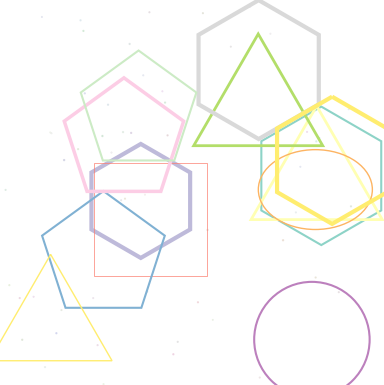[{"shape": "hexagon", "thickness": 1.5, "radius": 0.9, "center": [0.835, 0.543]}, {"shape": "triangle", "thickness": 2, "radius": 0.98, "center": [0.823, 0.528]}, {"shape": "hexagon", "thickness": 3, "radius": 0.74, "center": [0.366, 0.478]}, {"shape": "square", "thickness": 0.5, "radius": 0.74, "center": [0.391, 0.43]}, {"shape": "pentagon", "thickness": 1.5, "radius": 0.84, "center": [0.269, 0.336]}, {"shape": "oval", "thickness": 1, "radius": 0.74, "center": [0.819, 0.508]}, {"shape": "triangle", "thickness": 2, "radius": 0.97, "center": [0.671, 0.718]}, {"shape": "pentagon", "thickness": 2.5, "radius": 0.82, "center": [0.322, 0.635]}, {"shape": "hexagon", "thickness": 3, "radius": 0.9, "center": [0.672, 0.819]}, {"shape": "circle", "thickness": 1.5, "radius": 0.75, "center": [0.81, 0.118]}, {"shape": "pentagon", "thickness": 1.5, "radius": 0.79, "center": [0.36, 0.711]}, {"shape": "hexagon", "thickness": 3, "radius": 0.83, "center": [0.863, 0.584]}, {"shape": "triangle", "thickness": 1, "radius": 0.92, "center": [0.132, 0.155]}]